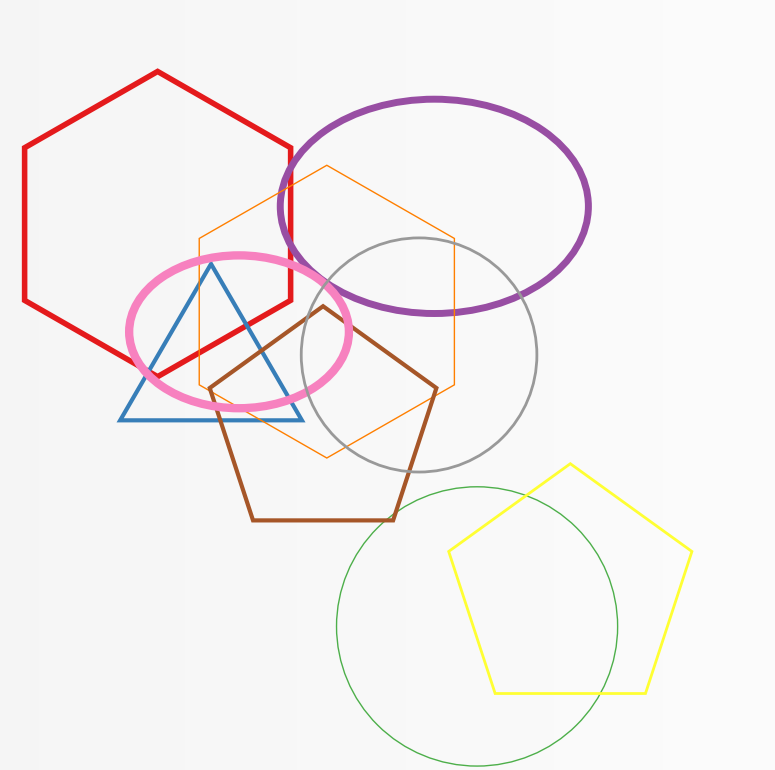[{"shape": "hexagon", "thickness": 2, "radius": 0.99, "center": [0.203, 0.709]}, {"shape": "triangle", "thickness": 1.5, "radius": 0.68, "center": [0.272, 0.522]}, {"shape": "circle", "thickness": 0.5, "radius": 0.91, "center": [0.616, 0.186]}, {"shape": "oval", "thickness": 2.5, "radius": 0.99, "center": [0.56, 0.732]}, {"shape": "hexagon", "thickness": 0.5, "radius": 0.95, "center": [0.422, 0.595]}, {"shape": "pentagon", "thickness": 1, "radius": 0.82, "center": [0.736, 0.233]}, {"shape": "pentagon", "thickness": 1.5, "radius": 0.77, "center": [0.417, 0.449]}, {"shape": "oval", "thickness": 3, "radius": 0.71, "center": [0.308, 0.569]}, {"shape": "circle", "thickness": 1, "radius": 0.76, "center": [0.541, 0.539]}]